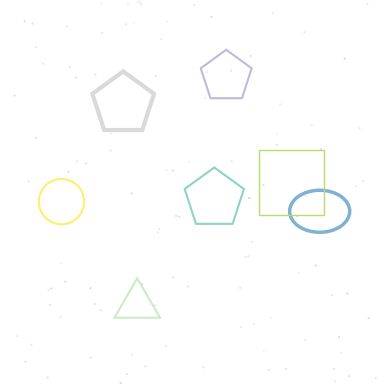[{"shape": "pentagon", "thickness": 1.5, "radius": 0.4, "center": [0.557, 0.484]}, {"shape": "pentagon", "thickness": 1.5, "radius": 0.35, "center": [0.588, 0.801]}, {"shape": "oval", "thickness": 2.5, "radius": 0.39, "center": [0.83, 0.451]}, {"shape": "square", "thickness": 1, "radius": 0.42, "center": [0.758, 0.525]}, {"shape": "pentagon", "thickness": 3, "radius": 0.42, "center": [0.32, 0.73]}, {"shape": "triangle", "thickness": 1.5, "radius": 0.34, "center": [0.356, 0.209]}, {"shape": "circle", "thickness": 1.5, "radius": 0.29, "center": [0.16, 0.476]}]